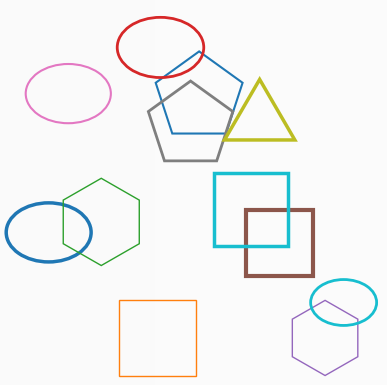[{"shape": "oval", "thickness": 2.5, "radius": 0.55, "center": [0.126, 0.396]}, {"shape": "pentagon", "thickness": 1.5, "radius": 0.59, "center": [0.514, 0.749]}, {"shape": "square", "thickness": 1, "radius": 0.49, "center": [0.406, 0.123]}, {"shape": "hexagon", "thickness": 1, "radius": 0.57, "center": [0.261, 0.424]}, {"shape": "oval", "thickness": 2, "radius": 0.56, "center": [0.414, 0.877]}, {"shape": "hexagon", "thickness": 1, "radius": 0.49, "center": [0.839, 0.122]}, {"shape": "square", "thickness": 3, "radius": 0.43, "center": [0.721, 0.368]}, {"shape": "oval", "thickness": 1.5, "radius": 0.55, "center": [0.176, 0.757]}, {"shape": "pentagon", "thickness": 2, "radius": 0.57, "center": [0.492, 0.675]}, {"shape": "triangle", "thickness": 2.5, "radius": 0.52, "center": [0.67, 0.689]}, {"shape": "oval", "thickness": 2, "radius": 0.43, "center": [0.887, 0.214]}, {"shape": "square", "thickness": 2.5, "radius": 0.47, "center": [0.647, 0.455]}]